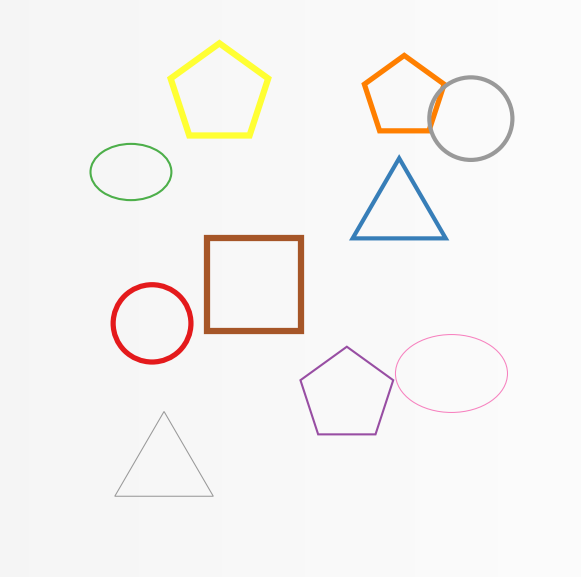[{"shape": "circle", "thickness": 2.5, "radius": 0.33, "center": [0.262, 0.439]}, {"shape": "triangle", "thickness": 2, "radius": 0.46, "center": [0.687, 0.633]}, {"shape": "oval", "thickness": 1, "radius": 0.35, "center": [0.225, 0.701]}, {"shape": "pentagon", "thickness": 1, "radius": 0.42, "center": [0.597, 0.315]}, {"shape": "pentagon", "thickness": 2.5, "radius": 0.36, "center": [0.696, 0.831]}, {"shape": "pentagon", "thickness": 3, "radius": 0.44, "center": [0.378, 0.836]}, {"shape": "square", "thickness": 3, "radius": 0.41, "center": [0.437, 0.507]}, {"shape": "oval", "thickness": 0.5, "radius": 0.48, "center": [0.777, 0.352]}, {"shape": "triangle", "thickness": 0.5, "radius": 0.49, "center": [0.282, 0.189]}, {"shape": "circle", "thickness": 2, "radius": 0.36, "center": [0.81, 0.794]}]